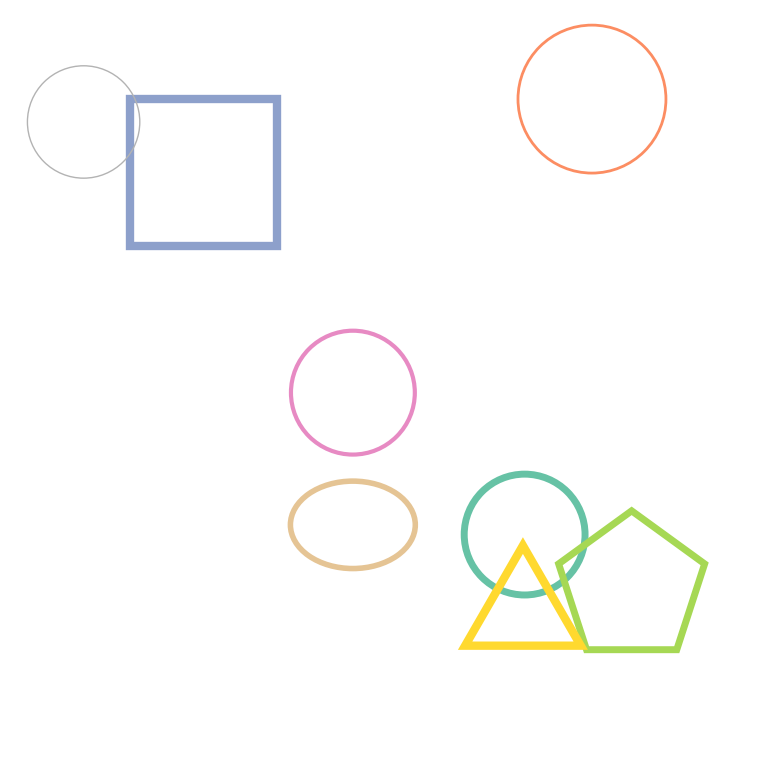[{"shape": "circle", "thickness": 2.5, "radius": 0.39, "center": [0.681, 0.306]}, {"shape": "circle", "thickness": 1, "radius": 0.48, "center": [0.769, 0.871]}, {"shape": "square", "thickness": 3, "radius": 0.48, "center": [0.264, 0.776]}, {"shape": "circle", "thickness": 1.5, "radius": 0.4, "center": [0.458, 0.49]}, {"shape": "pentagon", "thickness": 2.5, "radius": 0.5, "center": [0.82, 0.237]}, {"shape": "triangle", "thickness": 3, "radius": 0.43, "center": [0.679, 0.205]}, {"shape": "oval", "thickness": 2, "radius": 0.41, "center": [0.458, 0.318]}, {"shape": "circle", "thickness": 0.5, "radius": 0.36, "center": [0.109, 0.842]}]